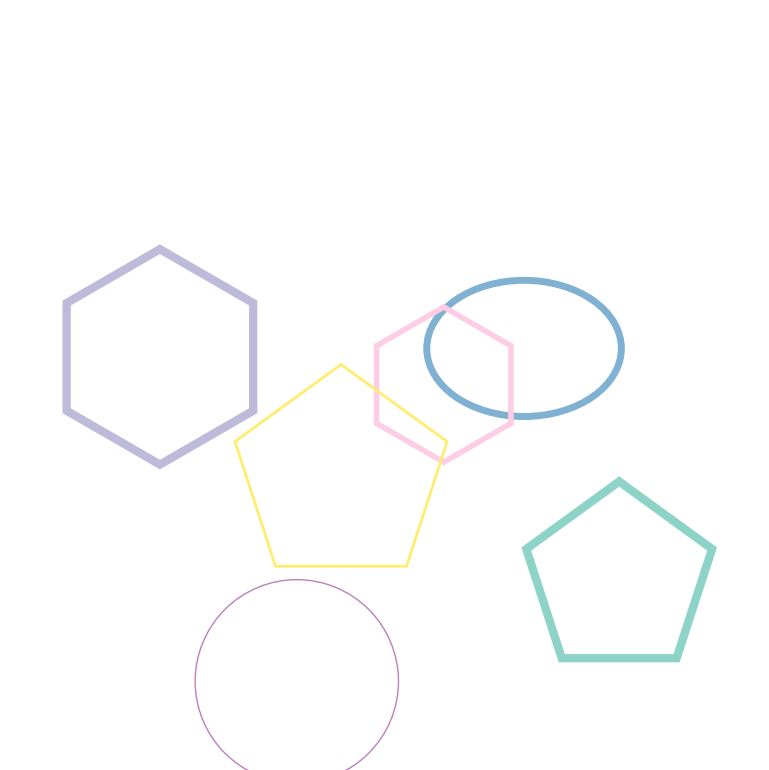[{"shape": "pentagon", "thickness": 3, "radius": 0.63, "center": [0.804, 0.248]}, {"shape": "hexagon", "thickness": 3, "radius": 0.7, "center": [0.208, 0.537]}, {"shape": "oval", "thickness": 2.5, "radius": 0.63, "center": [0.681, 0.548]}, {"shape": "hexagon", "thickness": 2, "radius": 0.5, "center": [0.576, 0.501]}, {"shape": "circle", "thickness": 0.5, "radius": 0.66, "center": [0.385, 0.115]}, {"shape": "pentagon", "thickness": 1, "radius": 0.72, "center": [0.443, 0.382]}]